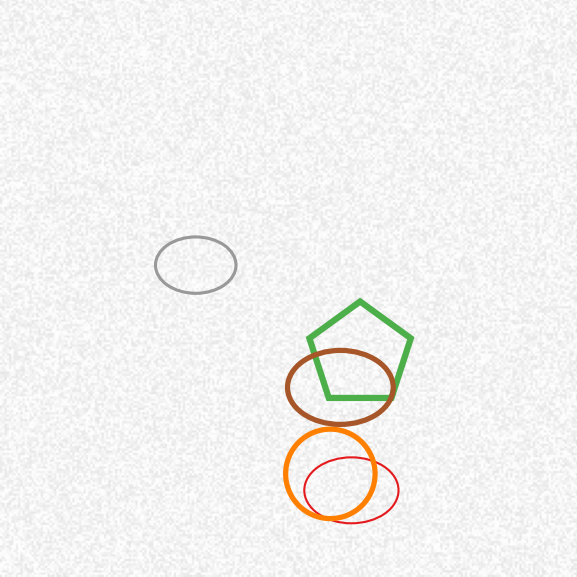[{"shape": "oval", "thickness": 1, "radius": 0.41, "center": [0.608, 0.15]}, {"shape": "pentagon", "thickness": 3, "radius": 0.46, "center": [0.624, 0.385]}, {"shape": "circle", "thickness": 2.5, "radius": 0.39, "center": [0.572, 0.179]}, {"shape": "oval", "thickness": 2.5, "radius": 0.46, "center": [0.589, 0.328]}, {"shape": "oval", "thickness": 1.5, "radius": 0.35, "center": [0.339, 0.54]}]